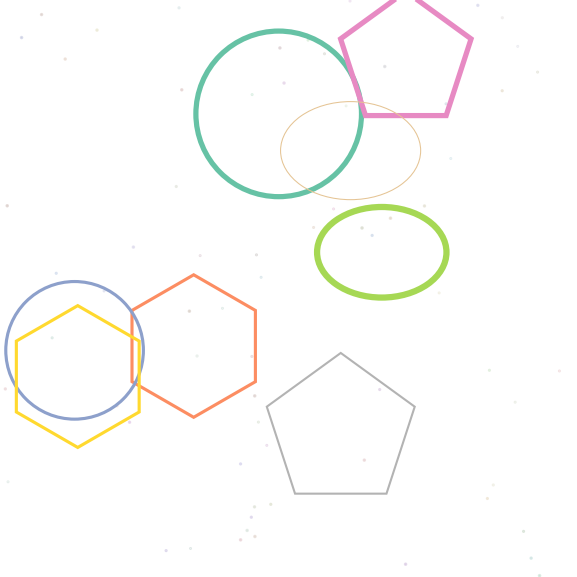[{"shape": "circle", "thickness": 2.5, "radius": 0.72, "center": [0.483, 0.802]}, {"shape": "hexagon", "thickness": 1.5, "radius": 0.62, "center": [0.335, 0.4]}, {"shape": "circle", "thickness": 1.5, "radius": 0.6, "center": [0.129, 0.392]}, {"shape": "pentagon", "thickness": 2.5, "radius": 0.59, "center": [0.703, 0.895]}, {"shape": "oval", "thickness": 3, "radius": 0.56, "center": [0.661, 0.562]}, {"shape": "hexagon", "thickness": 1.5, "radius": 0.61, "center": [0.135, 0.347]}, {"shape": "oval", "thickness": 0.5, "radius": 0.61, "center": [0.607, 0.738]}, {"shape": "pentagon", "thickness": 1, "radius": 0.67, "center": [0.59, 0.253]}]